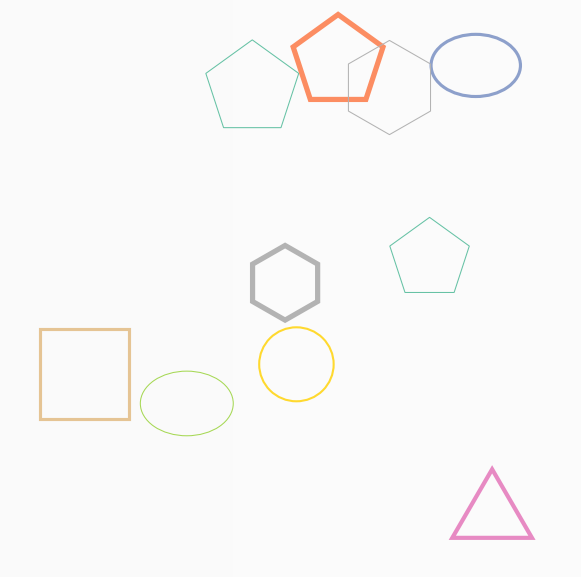[{"shape": "pentagon", "thickness": 0.5, "radius": 0.42, "center": [0.434, 0.846]}, {"shape": "pentagon", "thickness": 0.5, "radius": 0.36, "center": [0.739, 0.551]}, {"shape": "pentagon", "thickness": 2.5, "radius": 0.41, "center": [0.582, 0.893]}, {"shape": "oval", "thickness": 1.5, "radius": 0.38, "center": [0.819, 0.886]}, {"shape": "triangle", "thickness": 2, "radius": 0.4, "center": [0.847, 0.107]}, {"shape": "oval", "thickness": 0.5, "radius": 0.4, "center": [0.321, 0.301]}, {"shape": "circle", "thickness": 1, "radius": 0.32, "center": [0.51, 0.368]}, {"shape": "square", "thickness": 1.5, "radius": 0.39, "center": [0.145, 0.352]}, {"shape": "hexagon", "thickness": 0.5, "radius": 0.41, "center": [0.67, 0.848]}, {"shape": "hexagon", "thickness": 2.5, "radius": 0.32, "center": [0.49, 0.509]}]